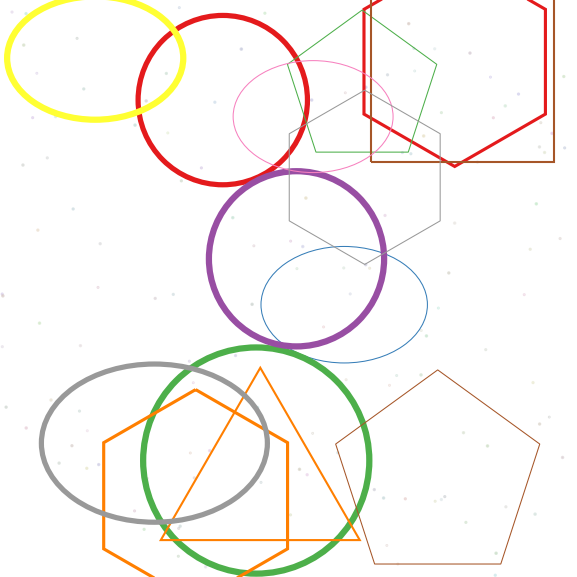[{"shape": "circle", "thickness": 2.5, "radius": 0.73, "center": [0.386, 0.826]}, {"shape": "hexagon", "thickness": 1.5, "radius": 0.91, "center": [0.787, 0.892]}, {"shape": "oval", "thickness": 0.5, "radius": 0.72, "center": [0.596, 0.472]}, {"shape": "circle", "thickness": 3, "radius": 0.98, "center": [0.444, 0.202]}, {"shape": "pentagon", "thickness": 0.5, "radius": 0.68, "center": [0.627, 0.846]}, {"shape": "circle", "thickness": 3, "radius": 0.76, "center": [0.513, 0.551]}, {"shape": "hexagon", "thickness": 1.5, "radius": 0.92, "center": [0.339, 0.141]}, {"shape": "triangle", "thickness": 1, "radius": 0.99, "center": [0.451, 0.163]}, {"shape": "oval", "thickness": 3, "radius": 0.76, "center": [0.165, 0.899]}, {"shape": "pentagon", "thickness": 0.5, "radius": 0.93, "center": [0.758, 0.173]}, {"shape": "square", "thickness": 1, "radius": 0.79, "center": [0.801, 0.877]}, {"shape": "oval", "thickness": 0.5, "radius": 0.69, "center": [0.542, 0.797]}, {"shape": "oval", "thickness": 2.5, "radius": 0.98, "center": [0.267, 0.232]}, {"shape": "hexagon", "thickness": 0.5, "radius": 0.75, "center": [0.632, 0.692]}]